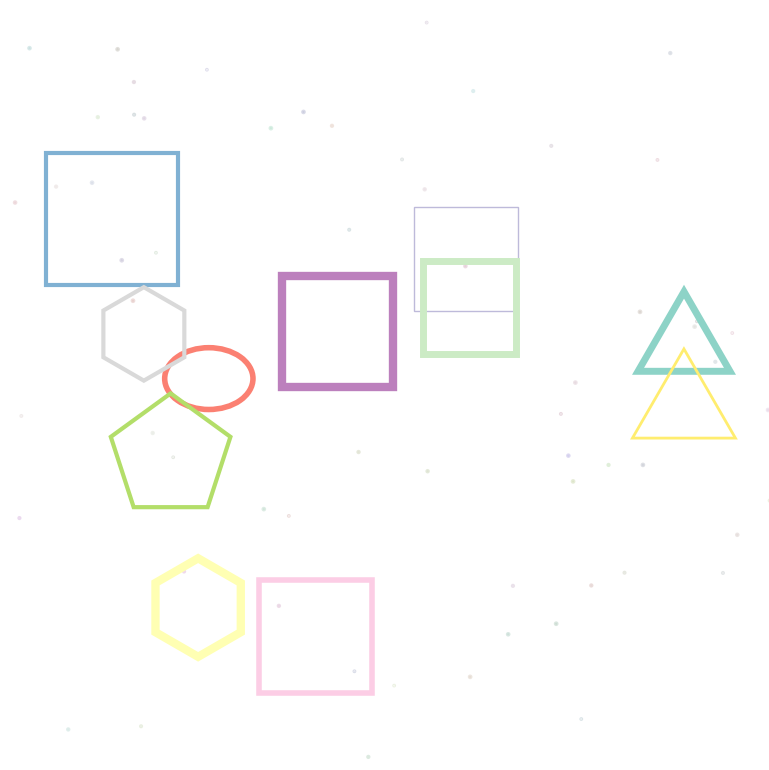[{"shape": "triangle", "thickness": 2.5, "radius": 0.34, "center": [0.888, 0.552]}, {"shape": "hexagon", "thickness": 3, "radius": 0.32, "center": [0.257, 0.211]}, {"shape": "square", "thickness": 0.5, "radius": 0.34, "center": [0.605, 0.664]}, {"shape": "oval", "thickness": 2, "radius": 0.29, "center": [0.271, 0.508]}, {"shape": "square", "thickness": 1.5, "radius": 0.43, "center": [0.146, 0.715]}, {"shape": "pentagon", "thickness": 1.5, "radius": 0.41, "center": [0.222, 0.407]}, {"shape": "square", "thickness": 2, "radius": 0.37, "center": [0.409, 0.173]}, {"shape": "hexagon", "thickness": 1.5, "radius": 0.3, "center": [0.187, 0.566]}, {"shape": "square", "thickness": 3, "radius": 0.36, "center": [0.438, 0.569]}, {"shape": "square", "thickness": 2.5, "radius": 0.3, "center": [0.61, 0.601]}, {"shape": "triangle", "thickness": 1, "radius": 0.39, "center": [0.888, 0.47]}]